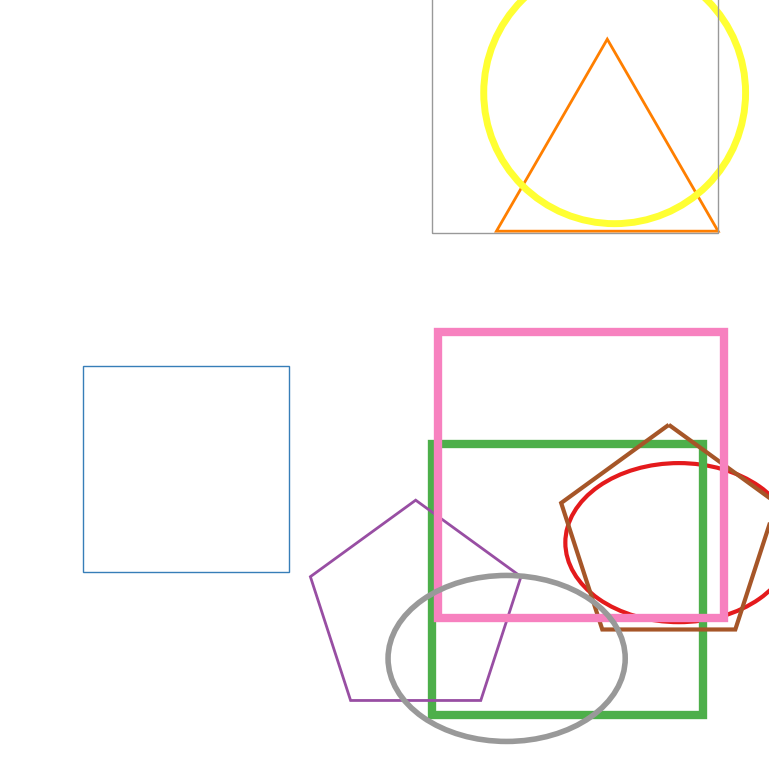[{"shape": "oval", "thickness": 1.5, "radius": 0.74, "center": [0.882, 0.295]}, {"shape": "square", "thickness": 0.5, "radius": 0.67, "center": [0.242, 0.391]}, {"shape": "square", "thickness": 3, "radius": 0.88, "center": [0.737, 0.247]}, {"shape": "pentagon", "thickness": 1, "radius": 0.72, "center": [0.54, 0.207]}, {"shape": "triangle", "thickness": 1, "radius": 0.83, "center": [0.789, 0.783]}, {"shape": "circle", "thickness": 2.5, "radius": 0.85, "center": [0.798, 0.88]}, {"shape": "pentagon", "thickness": 1.5, "radius": 0.73, "center": [0.869, 0.301]}, {"shape": "square", "thickness": 3, "radius": 0.93, "center": [0.754, 0.384]}, {"shape": "oval", "thickness": 2, "radius": 0.77, "center": [0.658, 0.145]}, {"shape": "square", "thickness": 0.5, "radius": 0.93, "center": [0.747, 0.883]}]